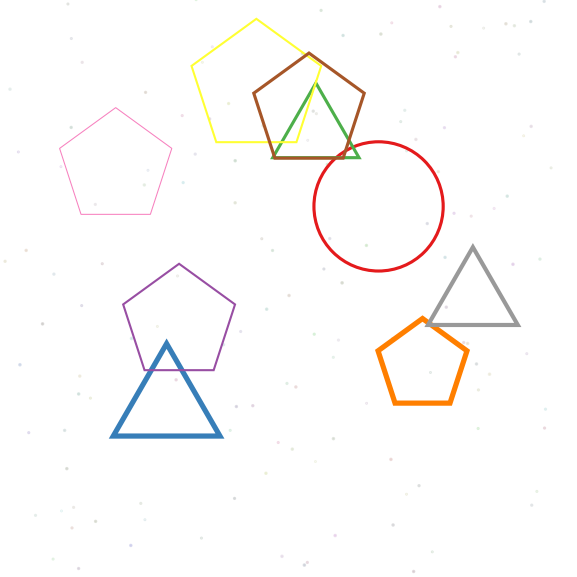[{"shape": "circle", "thickness": 1.5, "radius": 0.56, "center": [0.656, 0.642]}, {"shape": "triangle", "thickness": 2.5, "radius": 0.53, "center": [0.288, 0.297]}, {"shape": "triangle", "thickness": 1.5, "radius": 0.43, "center": [0.547, 0.769]}, {"shape": "pentagon", "thickness": 1, "radius": 0.51, "center": [0.31, 0.441]}, {"shape": "pentagon", "thickness": 2.5, "radius": 0.4, "center": [0.732, 0.367]}, {"shape": "pentagon", "thickness": 1, "radius": 0.59, "center": [0.444, 0.848]}, {"shape": "pentagon", "thickness": 1.5, "radius": 0.5, "center": [0.535, 0.807]}, {"shape": "pentagon", "thickness": 0.5, "radius": 0.51, "center": [0.2, 0.711]}, {"shape": "triangle", "thickness": 2, "radius": 0.45, "center": [0.819, 0.481]}]